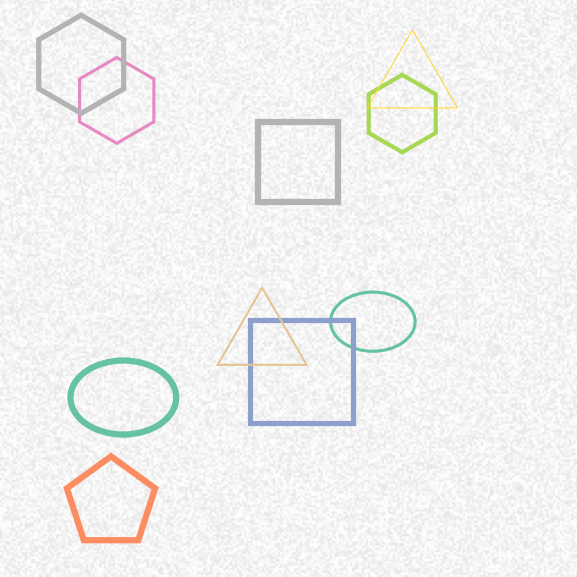[{"shape": "oval", "thickness": 3, "radius": 0.46, "center": [0.214, 0.311]}, {"shape": "oval", "thickness": 1.5, "radius": 0.37, "center": [0.646, 0.442]}, {"shape": "pentagon", "thickness": 3, "radius": 0.4, "center": [0.192, 0.129]}, {"shape": "square", "thickness": 2.5, "radius": 0.44, "center": [0.522, 0.356]}, {"shape": "hexagon", "thickness": 1.5, "radius": 0.37, "center": [0.202, 0.825]}, {"shape": "hexagon", "thickness": 2, "radius": 0.34, "center": [0.696, 0.803]}, {"shape": "triangle", "thickness": 0.5, "radius": 0.45, "center": [0.714, 0.857]}, {"shape": "triangle", "thickness": 1, "radius": 0.44, "center": [0.454, 0.412]}, {"shape": "square", "thickness": 3, "radius": 0.34, "center": [0.516, 0.719]}, {"shape": "hexagon", "thickness": 2.5, "radius": 0.42, "center": [0.141, 0.888]}]